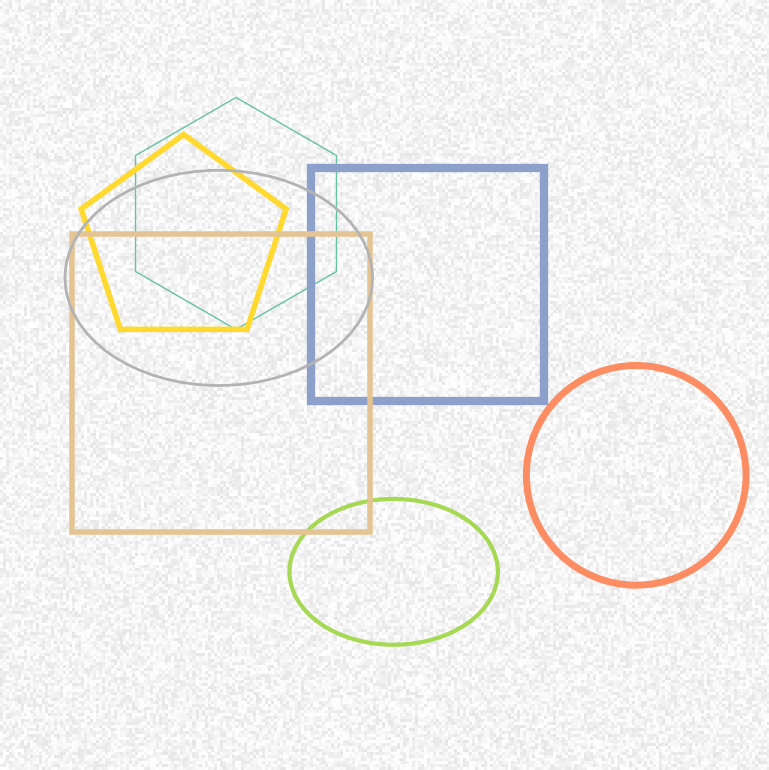[{"shape": "hexagon", "thickness": 0.5, "radius": 0.75, "center": [0.306, 0.723]}, {"shape": "circle", "thickness": 2.5, "radius": 0.71, "center": [0.826, 0.383]}, {"shape": "square", "thickness": 3, "radius": 0.76, "center": [0.555, 0.63]}, {"shape": "oval", "thickness": 1.5, "radius": 0.68, "center": [0.511, 0.257]}, {"shape": "pentagon", "thickness": 2, "radius": 0.7, "center": [0.239, 0.685]}, {"shape": "square", "thickness": 2, "radius": 0.97, "center": [0.287, 0.502]}, {"shape": "oval", "thickness": 1, "radius": 1.0, "center": [0.284, 0.639]}]